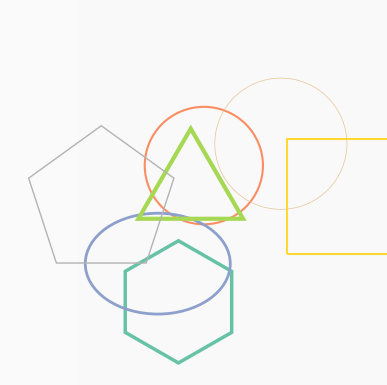[{"shape": "hexagon", "thickness": 2.5, "radius": 0.79, "center": [0.461, 0.216]}, {"shape": "circle", "thickness": 1.5, "radius": 0.76, "center": [0.526, 0.57]}, {"shape": "oval", "thickness": 2, "radius": 0.94, "center": [0.407, 0.315]}, {"shape": "triangle", "thickness": 3, "radius": 0.78, "center": [0.492, 0.51]}, {"shape": "square", "thickness": 1.5, "radius": 0.75, "center": [0.889, 0.489]}, {"shape": "circle", "thickness": 0.5, "radius": 0.85, "center": [0.725, 0.627]}, {"shape": "pentagon", "thickness": 1, "radius": 0.99, "center": [0.261, 0.476]}]